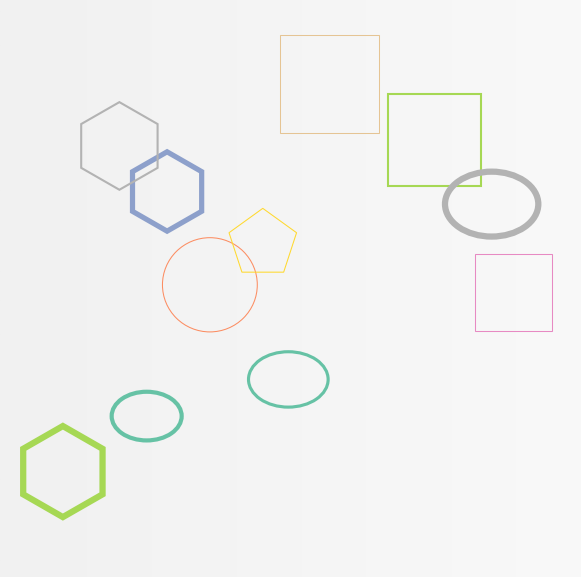[{"shape": "oval", "thickness": 1.5, "radius": 0.34, "center": [0.496, 0.342]}, {"shape": "oval", "thickness": 2, "radius": 0.3, "center": [0.252, 0.279]}, {"shape": "circle", "thickness": 0.5, "radius": 0.41, "center": [0.361, 0.506]}, {"shape": "hexagon", "thickness": 2.5, "radius": 0.34, "center": [0.287, 0.668]}, {"shape": "square", "thickness": 0.5, "radius": 0.33, "center": [0.884, 0.493]}, {"shape": "hexagon", "thickness": 3, "radius": 0.39, "center": [0.108, 0.183]}, {"shape": "square", "thickness": 1, "radius": 0.4, "center": [0.748, 0.757]}, {"shape": "pentagon", "thickness": 0.5, "radius": 0.31, "center": [0.452, 0.577]}, {"shape": "square", "thickness": 0.5, "radius": 0.42, "center": [0.567, 0.853]}, {"shape": "oval", "thickness": 3, "radius": 0.4, "center": [0.846, 0.646]}, {"shape": "hexagon", "thickness": 1, "radius": 0.38, "center": [0.205, 0.746]}]